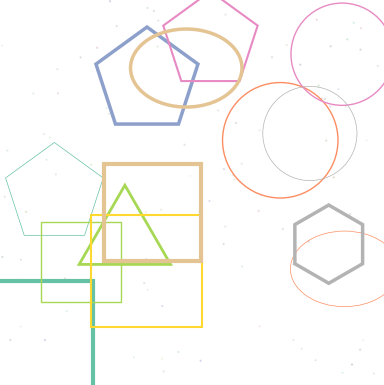[{"shape": "square", "thickness": 3, "radius": 0.71, "center": [0.101, 0.129]}, {"shape": "pentagon", "thickness": 0.5, "radius": 0.67, "center": [0.141, 0.497]}, {"shape": "circle", "thickness": 1, "radius": 0.75, "center": [0.728, 0.636]}, {"shape": "oval", "thickness": 0.5, "radius": 0.7, "center": [0.895, 0.302]}, {"shape": "pentagon", "thickness": 2.5, "radius": 0.7, "center": [0.382, 0.79]}, {"shape": "circle", "thickness": 1, "radius": 0.66, "center": [0.889, 0.859]}, {"shape": "pentagon", "thickness": 1.5, "radius": 0.64, "center": [0.547, 0.894]}, {"shape": "triangle", "thickness": 2, "radius": 0.69, "center": [0.324, 0.382]}, {"shape": "square", "thickness": 1, "radius": 0.52, "center": [0.21, 0.319]}, {"shape": "square", "thickness": 1.5, "radius": 0.73, "center": [0.381, 0.296]}, {"shape": "oval", "thickness": 2.5, "radius": 0.72, "center": [0.484, 0.823]}, {"shape": "square", "thickness": 3, "radius": 0.63, "center": [0.395, 0.448]}, {"shape": "circle", "thickness": 0.5, "radius": 0.61, "center": [0.805, 0.653]}, {"shape": "hexagon", "thickness": 2.5, "radius": 0.51, "center": [0.854, 0.366]}]